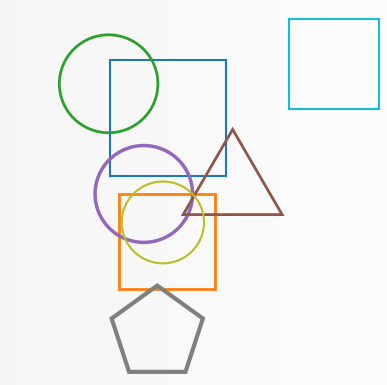[{"shape": "square", "thickness": 1.5, "radius": 0.75, "center": [0.433, 0.694]}, {"shape": "square", "thickness": 2, "radius": 0.62, "center": [0.431, 0.373]}, {"shape": "circle", "thickness": 2, "radius": 0.64, "center": [0.28, 0.782]}, {"shape": "circle", "thickness": 2.5, "radius": 0.63, "center": [0.371, 0.496]}, {"shape": "triangle", "thickness": 2, "radius": 0.74, "center": [0.6, 0.516]}, {"shape": "pentagon", "thickness": 3, "radius": 0.62, "center": [0.406, 0.134]}, {"shape": "circle", "thickness": 1.5, "radius": 0.53, "center": [0.42, 0.422]}, {"shape": "square", "thickness": 1.5, "radius": 0.58, "center": [0.862, 0.833]}]